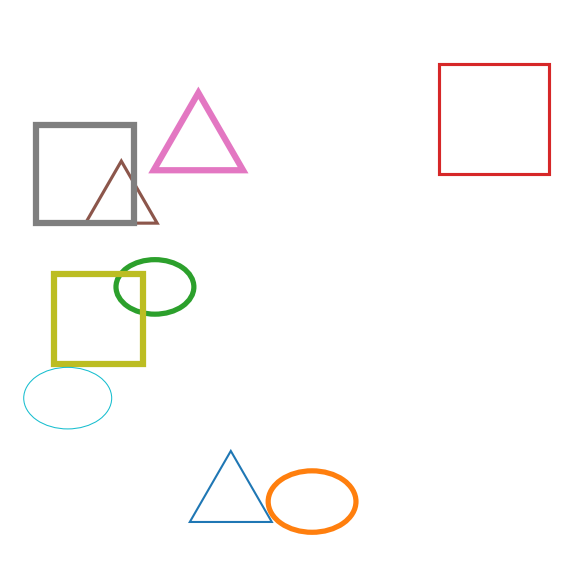[{"shape": "triangle", "thickness": 1, "radius": 0.41, "center": [0.4, 0.136]}, {"shape": "oval", "thickness": 2.5, "radius": 0.38, "center": [0.54, 0.131]}, {"shape": "oval", "thickness": 2.5, "radius": 0.34, "center": [0.268, 0.502]}, {"shape": "square", "thickness": 1.5, "radius": 0.48, "center": [0.856, 0.793]}, {"shape": "triangle", "thickness": 1.5, "radius": 0.36, "center": [0.21, 0.649]}, {"shape": "triangle", "thickness": 3, "radius": 0.45, "center": [0.344, 0.749]}, {"shape": "square", "thickness": 3, "radius": 0.42, "center": [0.148, 0.698]}, {"shape": "square", "thickness": 3, "radius": 0.39, "center": [0.171, 0.446]}, {"shape": "oval", "thickness": 0.5, "radius": 0.38, "center": [0.117, 0.31]}]